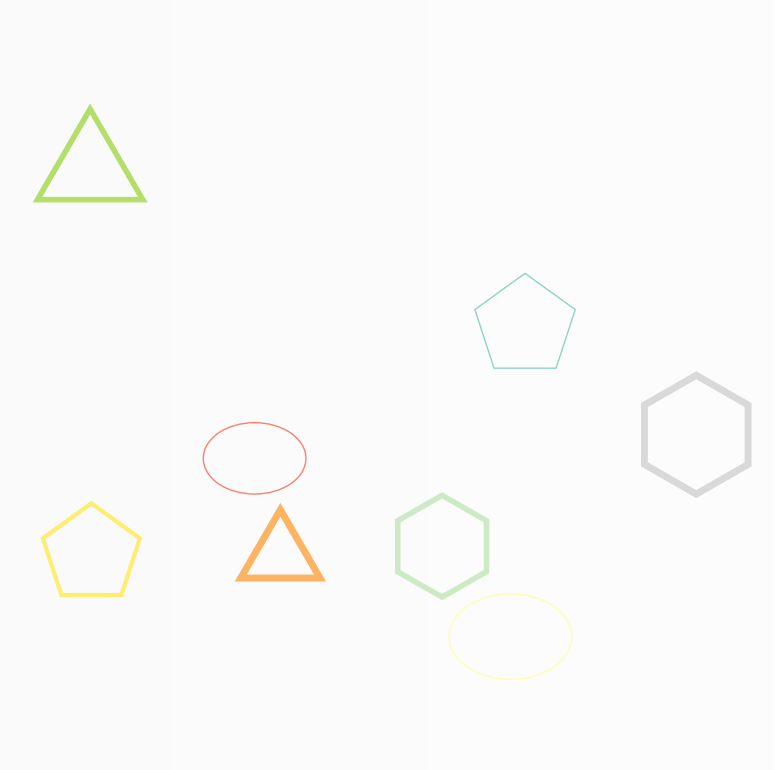[{"shape": "pentagon", "thickness": 0.5, "radius": 0.34, "center": [0.678, 0.577]}, {"shape": "oval", "thickness": 0.5, "radius": 0.4, "center": [0.659, 0.173]}, {"shape": "oval", "thickness": 0.5, "radius": 0.33, "center": [0.329, 0.405]}, {"shape": "triangle", "thickness": 2.5, "radius": 0.3, "center": [0.362, 0.279]}, {"shape": "triangle", "thickness": 2, "radius": 0.39, "center": [0.116, 0.78]}, {"shape": "hexagon", "thickness": 2.5, "radius": 0.39, "center": [0.898, 0.435]}, {"shape": "hexagon", "thickness": 2, "radius": 0.33, "center": [0.57, 0.291]}, {"shape": "pentagon", "thickness": 1.5, "radius": 0.33, "center": [0.118, 0.281]}]